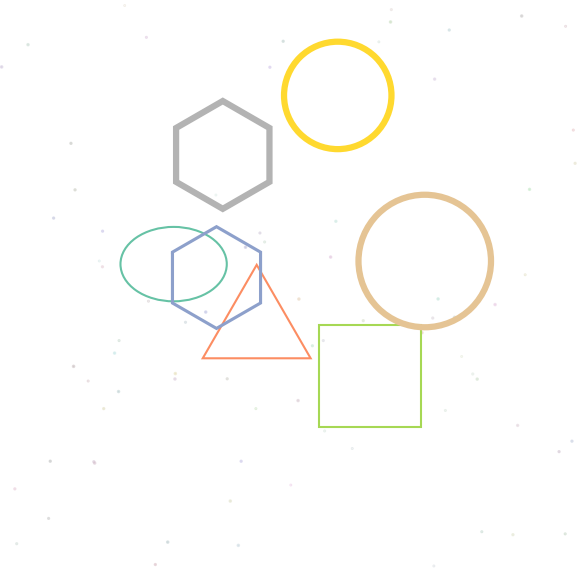[{"shape": "oval", "thickness": 1, "radius": 0.46, "center": [0.301, 0.542]}, {"shape": "triangle", "thickness": 1, "radius": 0.54, "center": [0.444, 0.433]}, {"shape": "hexagon", "thickness": 1.5, "radius": 0.44, "center": [0.375, 0.518]}, {"shape": "square", "thickness": 1, "radius": 0.44, "center": [0.641, 0.349]}, {"shape": "circle", "thickness": 3, "radius": 0.47, "center": [0.585, 0.834]}, {"shape": "circle", "thickness": 3, "radius": 0.57, "center": [0.735, 0.547]}, {"shape": "hexagon", "thickness": 3, "radius": 0.47, "center": [0.386, 0.731]}]